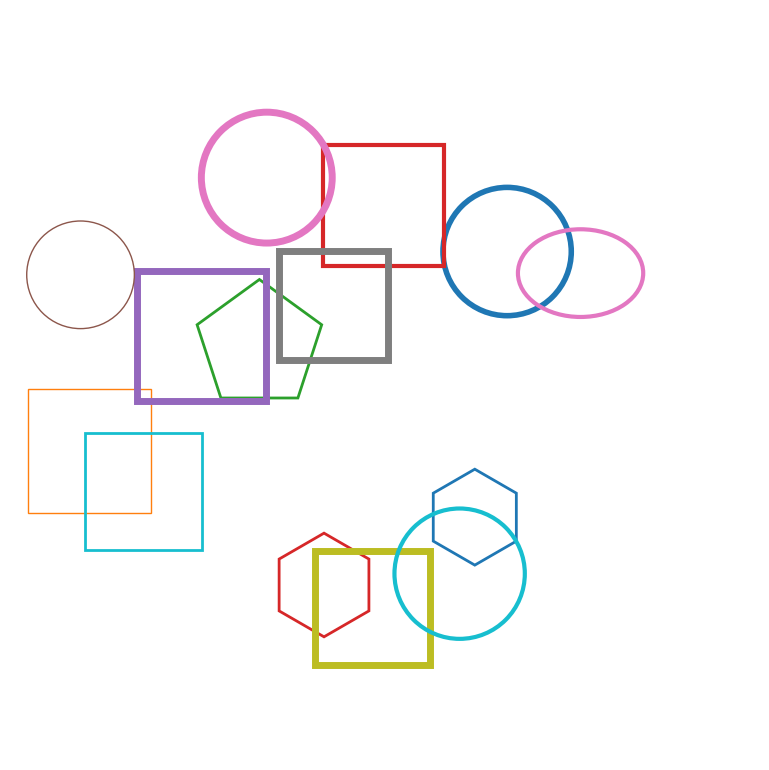[{"shape": "hexagon", "thickness": 1, "radius": 0.31, "center": [0.617, 0.328]}, {"shape": "circle", "thickness": 2, "radius": 0.42, "center": [0.659, 0.673]}, {"shape": "square", "thickness": 0.5, "radius": 0.4, "center": [0.116, 0.414]}, {"shape": "pentagon", "thickness": 1, "radius": 0.43, "center": [0.337, 0.552]}, {"shape": "square", "thickness": 1.5, "radius": 0.39, "center": [0.498, 0.733]}, {"shape": "hexagon", "thickness": 1, "radius": 0.34, "center": [0.421, 0.24]}, {"shape": "square", "thickness": 2.5, "radius": 0.42, "center": [0.262, 0.564]}, {"shape": "circle", "thickness": 0.5, "radius": 0.35, "center": [0.105, 0.643]}, {"shape": "oval", "thickness": 1.5, "radius": 0.41, "center": [0.754, 0.645]}, {"shape": "circle", "thickness": 2.5, "radius": 0.42, "center": [0.346, 0.769]}, {"shape": "square", "thickness": 2.5, "radius": 0.35, "center": [0.434, 0.603]}, {"shape": "square", "thickness": 2.5, "radius": 0.37, "center": [0.484, 0.21]}, {"shape": "circle", "thickness": 1.5, "radius": 0.42, "center": [0.597, 0.255]}, {"shape": "square", "thickness": 1, "radius": 0.38, "center": [0.186, 0.362]}]